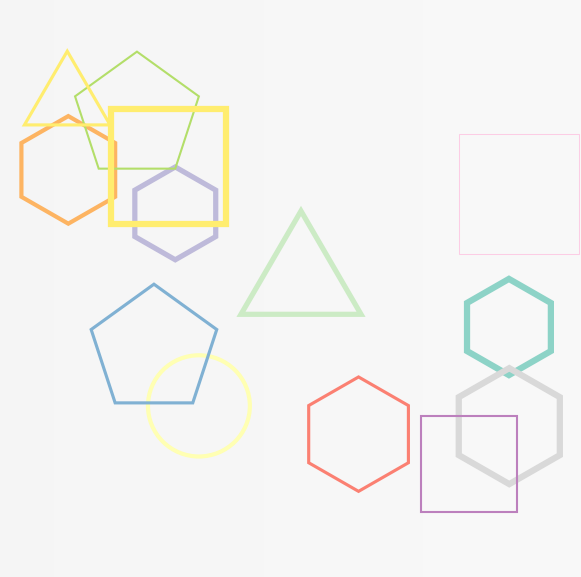[{"shape": "hexagon", "thickness": 3, "radius": 0.42, "center": [0.876, 0.433]}, {"shape": "circle", "thickness": 2, "radius": 0.44, "center": [0.342, 0.296]}, {"shape": "hexagon", "thickness": 2.5, "radius": 0.4, "center": [0.302, 0.63]}, {"shape": "hexagon", "thickness": 1.5, "radius": 0.5, "center": [0.617, 0.247]}, {"shape": "pentagon", "thickness": 1.5, "radius": 0.57, "center": [0.265, 0.393]}, {"shape": "hexagon", "thickness": 2, "radius": 0.47, "center": [0.118, 0.705]}, {"shape": "pentagon", "thickness": 1, "radius": 0.56, "center": [0.236, 0.798]}, {"shape": "square", "thickness": 0.5, "radius": 0.52, "center": [0.893, 0.664]}, {"shape": "hexagon", "thickness": 3, "radius": 0.5, "center": [0.876, 0.261]}, {"shape": "square", "thickness": 1, "radius": 0.42, "center": [0.807, 0.196]}, {"shape": "triangle", "thickness": 2.5, "radius": 0.6, "center": [0.518, 0.515]}, {"shape": "triangle", "thickness": 1.5, "radius": 0.43, "center": [0.116, 0.825]}, {"shape": "square", "thickness": 3, "radius": 0.49, "center": [0.289, 0.711]}]